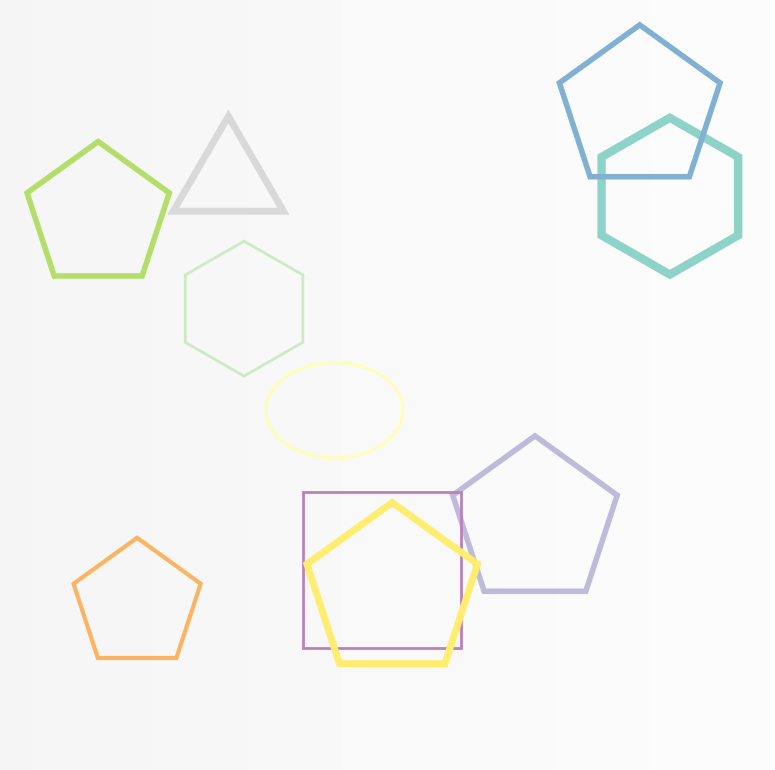[{"shape": "hexagon", "thickness": 3, "radius": 0.51, "center": [0.864, 0.745]}, {"shape": "oval", "thickness": 1, "radius": 0.44, "center": [0.432, 0.467]}, {"shape": "pentagon", "thickness": 2, "radius": 0.56, "center": [0.69, 0.322]}, {"shape": "pentagon", "thickness": 2, "radius": 0.54, "center": [0.825, 0.859]}, {"shape": "pentagon", "thickness": 1.5, "radius": 0.43, "center": [0.177, 0.215]}, {"shape": "pentagon", "thickness": 2, "radius": 0.48, "center": [0.127, 0.72]}, {"shape": "triangle", "thickness": 2.5, "radius": 0.41, "center": [0.295, 0.767]}, {"shape": "square", "thickness": 1, "radius": 0.51, "center": [0.493, 0.26]}, {"shape": "hexagon", "thickness": 1, "radius": 0.44, "center": [0.315, 0.599]}, {"shape": "pentagon", "thickness": 2.5, "radius": 0.58, "center": [0.506, 0.232]}]